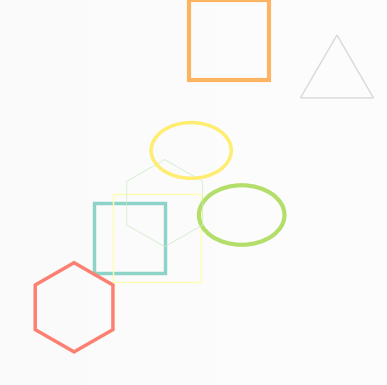[{"shape": "square", "thickness": 2.5, "radius": 0.45, "center": [0.334, 0.382]}, {"shape": "square", "thickness": 1, "radius": 0.57, "center": [0.405, 0.382]}, {"shape": "hexagon", "thickness": 2.5, "radius": 0.58, "center": [0.191, 0.202]}, {"shape": "square", "thickness": 3, "radius": 0.52, "center": [0.591, 0.895]}, {"shape": "oval", "thickness": 3, "radius": 0.55, "center": [0.624, 0.442]}, {"shape": "triangle", "thickness": 1, "radius": 0.54, "center": [0.87, 0.8]}, {"shape": "hexagon", "thickness": 0.5, "radius": 0.57, "center": [0.425, 0.472]}, {"shape": "oval", "thickness": 2.5, "radius": 0.52, "center": [0.493, 0.609]}]